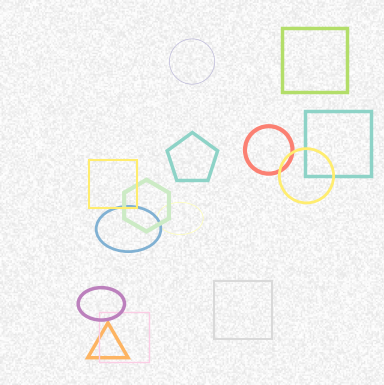[{"shape": "square", "thickness": 2.5, "radius": 0.42, "center": [0.878, 0.627]}, {"shape": "pentagon", "thickness": 2.5, "radius": 0.34, "center": [0.5, 0.587]}, {"shape": "oval", "thickness": 0.5, "radius": 0.3, "center": [0.468, 0.433]}, {"shape": "circle", "thickness": 0.5, "radius": 0.29, "center": [0.499, 0.84]}, {"shape": "circle", "thickness": 3, "radius": 0.31, "center": [0.698, 0.611]}, {"shape": "oval", "thickness": 2, "radius": 0.42, "center": [0.334, 0.405]}, {"shape": "triangle", "thickness": 2.5, "radius": 0.3, "center": [0.28, 0.101]}, {"shape": "square", "thickness": 2.5, "radius": 0.42, "center": [0.818, 0.844]}, {"shape": "square", "thickness": 1, "radius": 0.33, "center": [0.322, 0.125]}, {"shape": "square", "thickness": 1.5, "radius": 0.38, "center": [0.632, 0.195]}, {"shape": "oval", "thickness": 2.5, "radius": 0.3, "center": [0.263, 0.211]}, {"shape": "hexagon", "thickness": 3, "radius": 0.34, "center": [0.381, 0.466]}, {"shape": "circle", "thickness": 2, "radius": 0.35, "center": [0.796, 0.543]}, {"shape": "square", "thickness": 1.5, "radius": 0.31, "center": [0.293, 0.523]}]